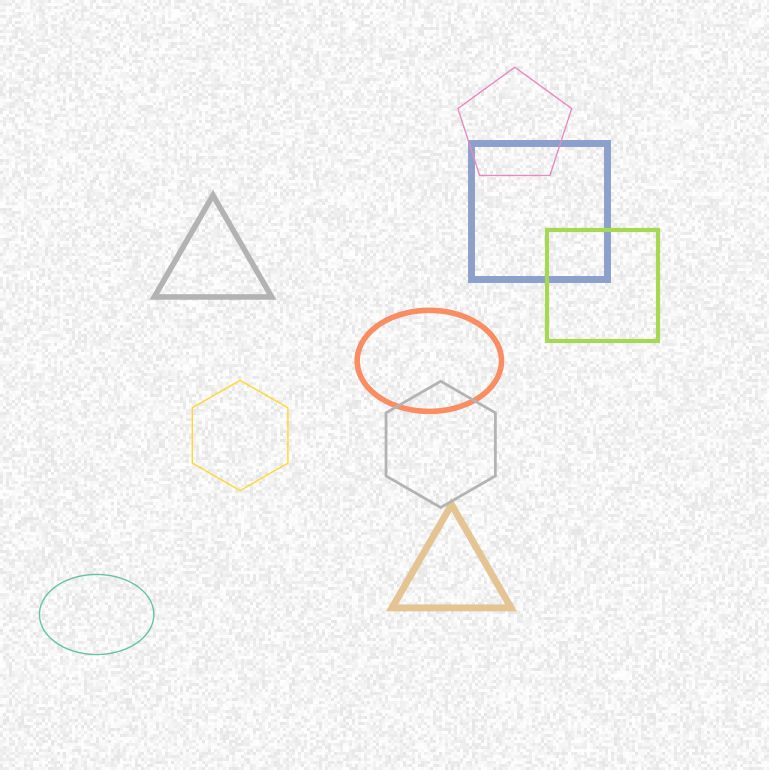[{"shape": "oval", "thickness": 0.5, "radius": 0.37, "center": [0.126, 0.202]}, {"shape": "oval", "thickness": 2, "radius": 0.47, "center": [0.558, 0.531]}, {"shape": "square", "thickness": 2.5, "radius": 0.44, "center": [0.7, 0.726]}, {"shape": "pentagon", "thickness": 0.5, "radius": 0.39, "center": [0.669, 0.835]}, {"shape": "square", "thickness": 1.5, "radius": 0.36, "center": [0.783, 0.629]}, {"shape": "hexagon", "thickness": 0.5, "radius": 0.36, "center": [0.312, 0.434]}, {"shape": "triangle", "thickness": 2.5, "radius": 0.45, "center": [0.586, 0.255]}, {"shape": "triangle", "thickness": 2, "radius": 0.44, "center": [0.277, 0.658]}, {"shape": "hexagon", "thickness": 1, "radius": 0.41, "center": [0.572, 0.423]}]